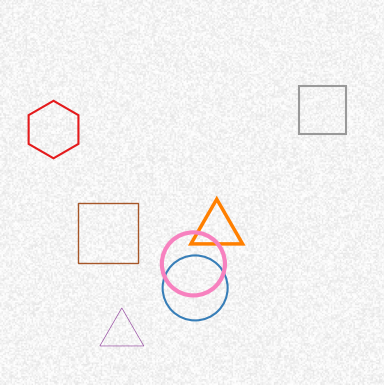[{"shape": "hexagon", "thickness": 1.5, "radius": 0.37, "center": [0.139, 0.664]}, {"shape": "circle", "thickness": 1.5, "radius": 0.42, "center": [0.507, 0.252]}, {"shape": "triangle", "thickness": 0.5, "radius": 0.33, "center": [0.316, 0.134]}, {"shape": "triangle", "thickness": 2.5, "radius": 0.39, "center": [0.563, 0.405]}, {"shape": "square", "thickness": 1, "radius": 0.39, "center": [0.281, 0.395]}, {"shape": "circle", "thickness": 3, "radius": 0.41, "center": [0.502, 0.315]}, {"shape": "square", "thickness": 1.5, "radius": 0.31, "center": [0.837, 0.714]}]